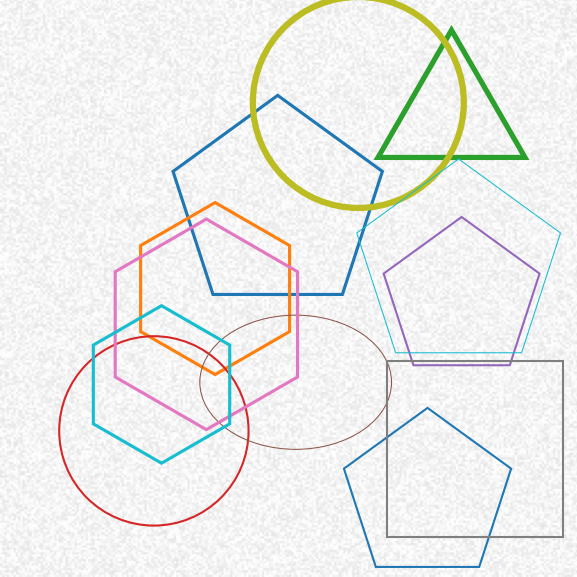[{"shape": "pentagon", "thickness": 1.5, "radius": 0.95, "center": [0.481, 0.643]}, {"shape": "pentagon", "thickness": 1, "radius": 0.76, "center": [0.74, 0.141]}, {"shape": "hexagon", "thickness": 1.5, "radius": 0.74, "center": [0.372, 0.499]}, {"shape": "triangle", "thickness": 2.5, "radius": 0.73, "center": [0.782, 0.8]}, {"shape": "circle", "thickness": 1, "radius": 0.82, "center": [0.266, 0.253]}, {"shape": "pentagon", "thickness": 1, "radius": 0.71, "center": [0.799, 0.482]}, {"shape": "oval", "thickness": 0.5, "radius": 0.83, "center": [0.512, 0.337]}, {"shape": "hexagon", "thickness": 1.5, "radius": 0.91, "center": [0.357, 0.437]}, {"shape": "square", "thickness": 1, "radius": 0.76, "center": [0.822, 0.222]}, {"shape": "circle", "thickness": 3, "radius": 0.91, "center": [0.62, 0.822]}, {"shape": "pentagon", "thickness": 0.5, "radius": 0.93, "center": [0.794, 0.538]}, {"shape": "hexagon", "thickness": 1.5, "radius": 0.68, "center": [0.28, 0.333]}]